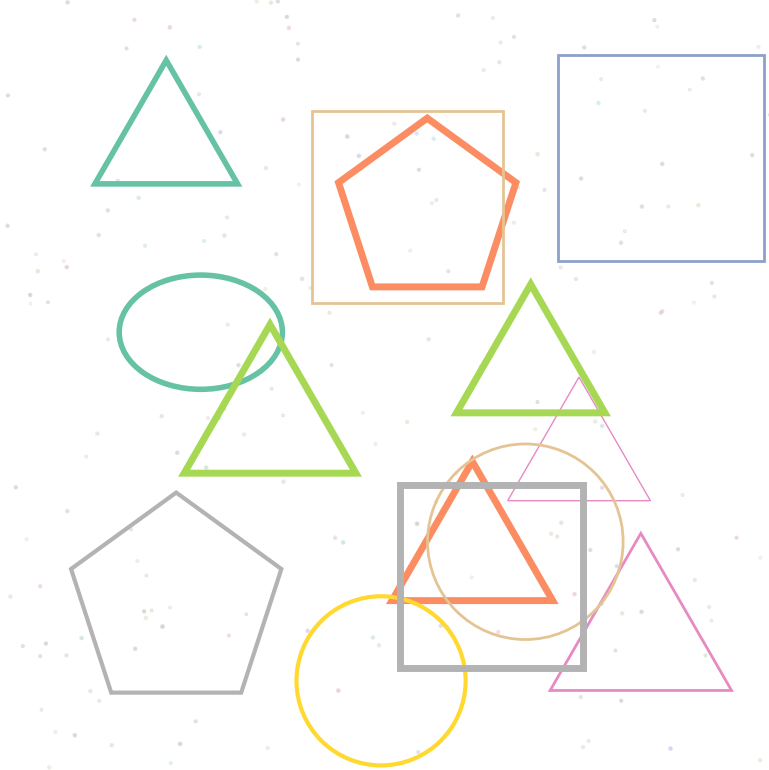[{"shape": "oval", "thickness": 2, "radius": 0.53, "center": [0.261, 0.569]}, {"shape": "triangle", "thickness": 2, "radius": 0.53, "center": [0.216, 0.815]}, {"shape": "pentagon", "thickness": 2.5, "radius": 0.61, "center": [0.555, 0.725]}, {"shape": "triangle", "thickness": 2.5, "radius": 0.6, "center": [0.613, 0.28]}, {"shape": "square", "thickness": 1, "radius": 0.67, "center": [0.859, 0.795]}, {"shape": "triangle", "thickness": 1, "radius": 0.68, "center": [0.832, 0.171]}, {"shape": "triangle", "thickness": 0.5, "radius": 0.54, "center": [0.752, 0.403]}, {"shape": "triangle", "thickness": 2.5, "radius": 0.56, "center": [0.689, 0.519]}, {"shape": "triangle", "thickness": 2.5, "radius": 0.64, "center": [0.351, 0.45]}, {"shape": "circle", "thickness": 1.5, "radius": 0.55, "center": [0.495, 0.116]}, {"shape": "square", "thickness": 1, "radius": 0.62, "center": [0.529, 0.731]}, {"shape": "circle", "thickness": 1, "radius": 0.63, "center": [0.682, 0.296]}, {"shape": "pentagon", "thickness": 1.5, "radius": 0.72, "center": [0.229, 0.217]}, {"shape": "square", "thickness": 2.5, "radius": 0.59, "center": [0.638, 0.251]}]